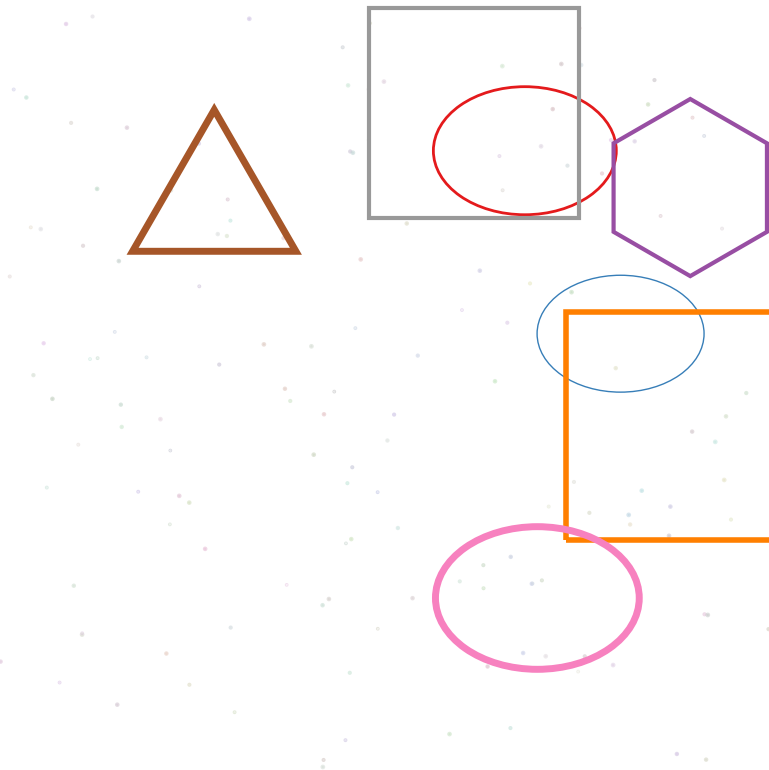[{"shape": "oval", "thickness": 1, "radius": 0.59, "center": [0.682, 0.804]}, {"shape": "oval", "thickness": 0.5, "radius": 0.54, "center": [0.806, 0.567]}, {"shape": "hexagon", "thickness": 1.5, "radius": 0.57, "center": [0.896, 0.756]}, {"shape": "square", "thickness": 2, "radius": 0.74, "center": [0.882, 0.447]}, {"shape": "triangle", "thickness": 2.5, "radius": 0.61, "center": [0.278, 0.735]}, {"shape": "oval", "thickness": 2.5, "radius": 0.66, "center": [0.698, 0.223]}, {"shape": "square", "thickness": 1.5, "radius": 0.68, "center": [0.616, 0.854]}]